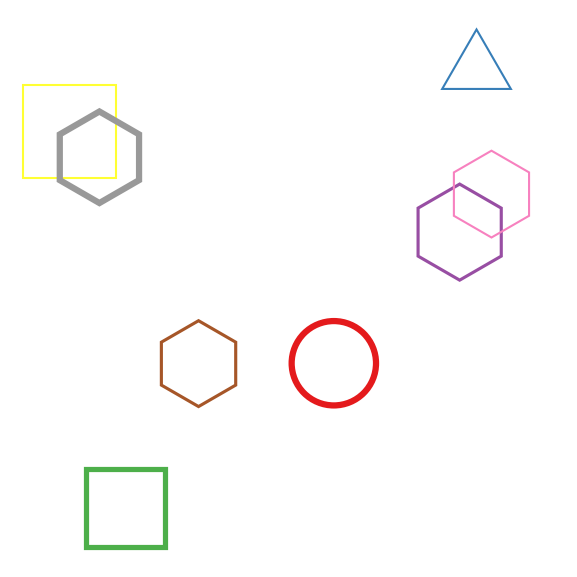[{"shape": "circle", "thickness": 3, "radius": 0.37, "center": [0.578, 0.37]}, {"shape": "triangle", "thickness": 1, "radius": 0.34, "center": [0.825, 0.879]}, {"shape": "square", "thickness": 2.5, "radius": 0.34, "center": [0.217, 0.12]}, {"shape": "hexagon", "thickness": 1.5, "radius": 0.42, "center": [0.796, 0.597]}, {"shape": "square", "thickness": 1, "radius": 0.41, "center": [0.12, 0.771]}, {"shape": "hexagon", "thickness": 1.5, "radius": 0.37, "center": [0.344, 0.369]}, {"shape": "hexagon", "thickness": 1, "radius": 0.38, "center": [0.851, 0.663]}, {"shape": "hexagon", "thickness": 3, "radius": 0.4, "center": [0.172, 0.727]}]